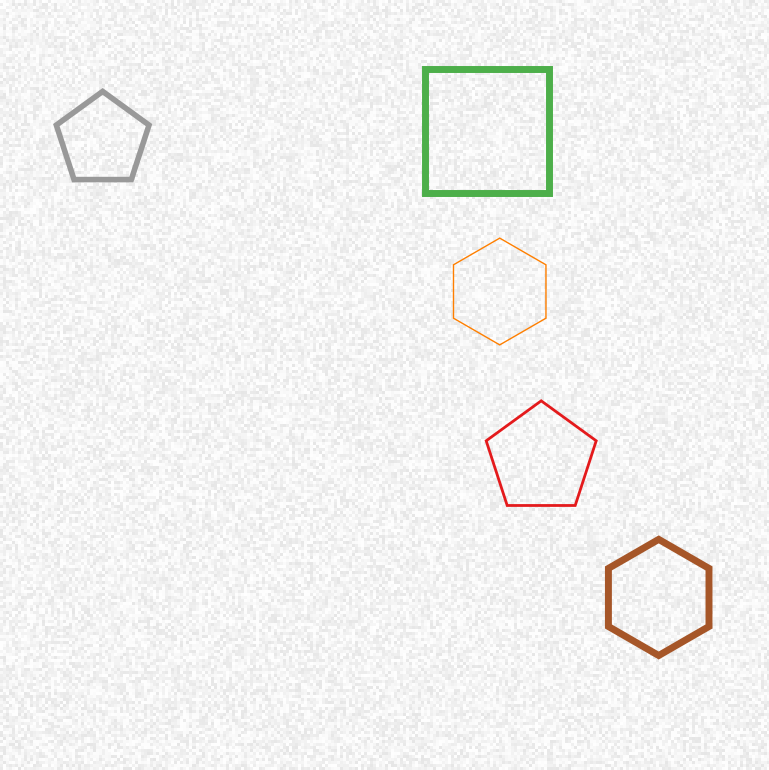[{"shape": "pentagon", "thickness": 1, "radius": 0.38, "center": [0.703, 0.404]}, {"shape": "square", "thickness": 2.5, "radius": 0.4, "center": [0.633, 0.83]}, {"shape": "hexagon", "thickness": 0.5, "radius": 0.35, "center": [0.649, 0.621]}, {"shape": "hexagon", "thickness": 2.5, "radius": 0.38, "center": [0.855, 0.224]}, {"shape": "pentagon", "thickness": 2, "radius": 0.32, "center": [0.133, 0.818]}]